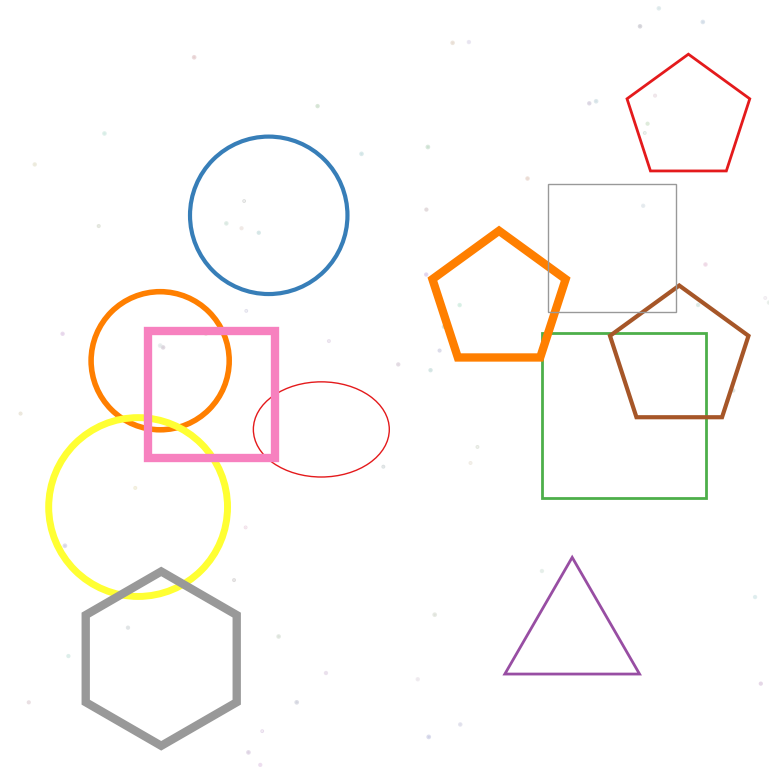[{"shape": "pentagon", "thickness": 1, "radius": 0.42, "center": [0.894, 0.846]}, {"shape": "oval", "thickness": 0.5, "radius": 0.44, "center": [0.417, 0.442]}, {"shape": "circle", "thickness": 1.5, "radius": 0.51, "center": [0.349, 0.72]}, {"shape": "square", "thickness": 1, "radius": 0.53, "center": [0.81, 0.46]}, {"shape": "triangle", "thickness": 1, "radius": 0.51, "center": [0.743, 0.175]}, {"shape": "circle", "thickness": 2, "radius": 0.45, "center": [0.208, 0.532]}, {"shape": "pentagon", "thickness": 3, "radius": 0.45, "center": [0.648, 0.609]}, {"shape": "circle", "thickness": 2.5, "radius": 0.58, "center": [0.179, 0.342]}, {"shape": "pentagon", "thickness": 1.5, "radius": 0.47, "center": [0.882, 0.535]}, {"shape": "square", "thickness": 3, "radius": 0.41, "center": [0.275, 0.487]}, {"shape": "hexagon", "thickness": 3, "radius": 0.57, "center": [0.209, 0.145]}, {"shape": "square", "thickness": 0.5, "radius": 0.42, "center": [0.795, 0.678]}]